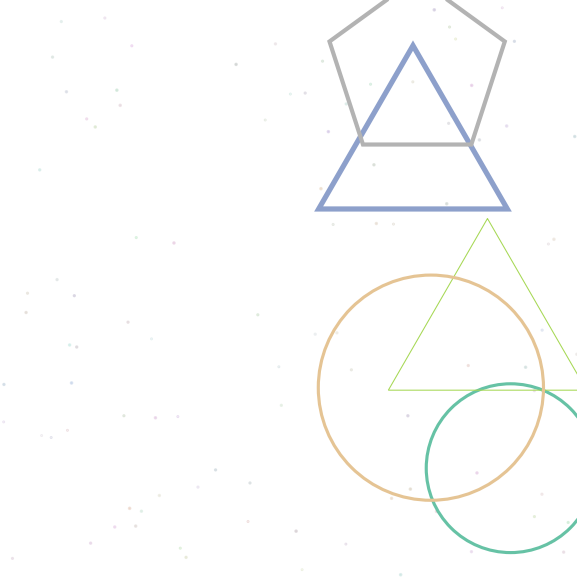[{"shape": "circle", "thickness": 1.5, "radius": 0.73, "center": [0.884, 0.188]}, {"shape": "triangle", "thickness": 2.5, "radius": 0.94, "center": [0.715, 0.732]}, {"shape": "triangle", "thickness": 0.5, "radius": 0.99, "center": [0.844, 0.423]}, {"shape": "circle", "thickness": 1.5, "radius": 0.97, "center": [0.746, 0.328]}, {"shape": "pentagon", "thickness": 2, "radius": 0.8, "center": [0.722, 0.878]}]